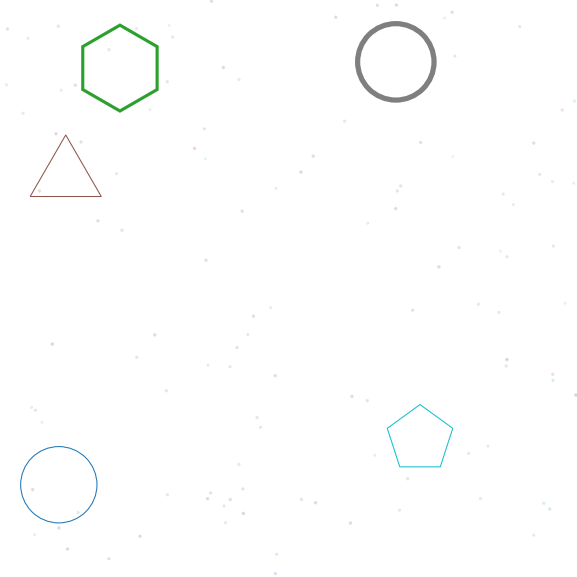[{"shape": "circle", "thickness": 0.5, "radius": 0.33, "center": [0.102, 0.16]}, {"shape": "hexagon", "thickness": 1.5, "radius": 0.37, "center": [0.208, 0.881]}, {"shape": "triangle", "thickness": 0.5, "radius": 0.36, "center": [0.114, 0.694]}, {"shape": "circle", "thickness": 2.5, "radius": 0.33, "center": [0.685, 0.892]}, {"shape": "pentagon", "thickness": 0.5, "radius": 0.3, "center": [0.727, 0.239]}]